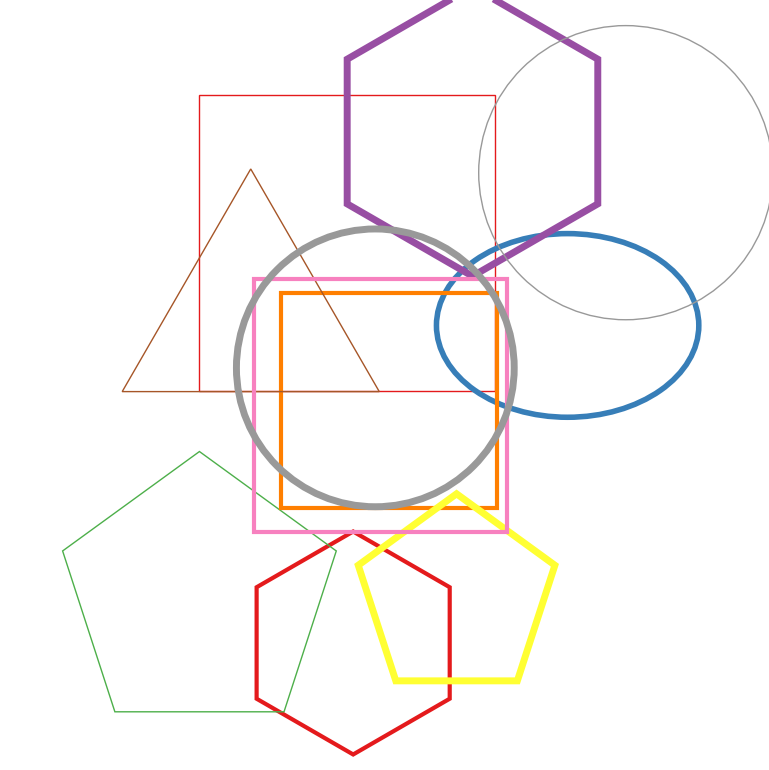[{"shape": "square", "thickness": 0.5, "radius": 0.96, "center": [0.451, 0.684]}, {"shape": "hexagon", "thickness": 1.5, "radius": 0.72, "center": [0.459, 0.165]}, {"shape": "oval", "thickness": 2, "radius": 0.85, "center": [0.737, 0.577]}, {"shape": "pentagon", "thickness": 0.5, "radius": 0.93, "center": [0.259, 0.227]}, {"shape": "hexagon", "thickness": 2.5, "radius": 0.94, "center": [0.614, 0.829]}, {"shape": "square", "thickness": 1.5, "radius": 0.7, "center": [0.505, 0.48]}, {"shape": "pentagon", "thickness": 2.5, "radius": 0.67, "center": [0.593, 0.224]}, {"shape": "triangle", "thickness": 0.5, "radius": 0.96, "center": [0.326, 0.588]}, {"shape": "square", "thickness": 1.5, "radius": 0.82, "center": [0.494, 0.474]}, {"shape": "circle", "thickness": 2.5, "radius": 0.9, "center": [0.487, 0.522]}, {"shape": "circle", "thickness": 0.5, "radius": 0.96, "center": [0.813, 0.776]}]